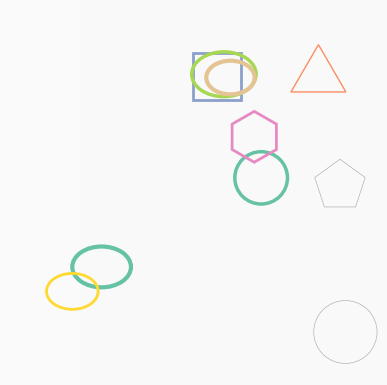[{"shape": "circle", "thickness": 2.5, "radius": 0.34, "center": [0.674, 0.538]}, {"shape": "oval", "thickness": 3, "radius": 0.38, "center": [0.262, 0.307]}, {"shape": "triangle", "thickness": 1, "radius": 0.41, "center": [0.822, 0.802]}, {"shape": "square", "thickness": 2, "radius": 0.31, "center": [0.561, 0.801]}, {"shape": "hexagon", "thickness": 2, "radius": 0.33, "center": [0.656, 0.645]}, {"shape": "oval", "thickness": 2.5, "radius": 0.42, "center": [0.578, 0.807]}, {"shape": "oval", "thickness": 2, "radius": 0.33, "center": [0.187, 0.243]}, {"shape": "oval", "thickness": 3, "radius": 0.31, "center": [0.595, 0.799]}, {"shape": "circle", "thickness": 0.5, "radius": 0.41, "center": [0.891, 0.138]}, {"shape": "pentagon", "thickness": 0.5, "radius": 0.34, "center": [0.877, 0.518]}]